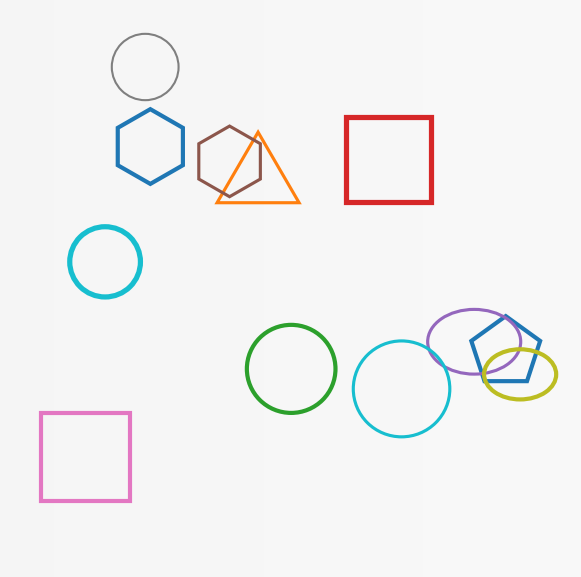[{"shape": "pentagon", "thickness": 2, "radius": 0.31, "center": [0.87, 0.39]}, {"shape": "hexagon", "thickness": 2, "radius": 0.32, "center": [0.259, 0.745]}, {"shape": "triangle", "thickness": 1.5, "radius": 0.41, "center": [0.444, 0.689]}, {"shape": "circle", "thickness": 2, "radius": 0.38, "center": [0.501, 0.36]}, {"shape": "square", "thickness": 2.5, "radius": 0.37, "center": [0.669, 0.723]}, {"shape": "oval", "thickness": 1.5, "radius": 0.4, "center": [0.816, 0.407]}, {"shape": "hexagon", "thickness": 1.5, "radius": 0.31, "center": [0.395, 0.72]}, {"shape": "square", "thickness": 2, "radius": 0.38, "center": [0.148, 0.208]}, {"shape": "circle", "thickness": 1, "radius": 0.29, "center": [0.25, 0.883]}, {"shape": "oval", "thickness": 2, "radius": 0.31, "center": [0.895, 0.351]}, {"shape": "circle", "thickness": 2.5, "radius": 0.3, "center": [0.181, 0.546]}, {"shape": "circle", "thickness": 1.5, "radius": 0.42, "center": [0.691, 0.326]}]